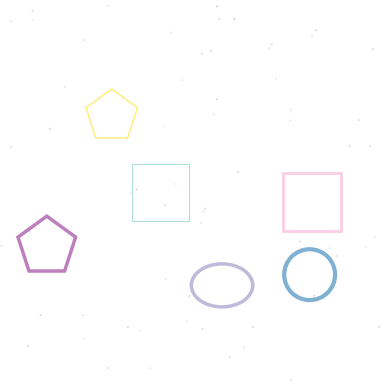[{"shape": "square", "thickness": 0.5, "radius": 0.37, "center": [0.417, 0.501]}, {"shape": "oval", "thickness": 2.5, "radius": 0.4, "center": [0.577, 0.259]}, {"shape": "circle", "thickness": 3, "radius": 0.33, "center": [0.804, 0.287]}, {"shape": "square", "thickness": 2, "radius": 0.38, "center": [0.81, 0.476]}, {"shape": "pentagon", "thickness": 2.5, "radius": 0.39, "center": [0.122, 0.36]}, {"shape": "pentagon", "thickness": 1, "radius": 0.35, "center": [0.29, 0.698]}]